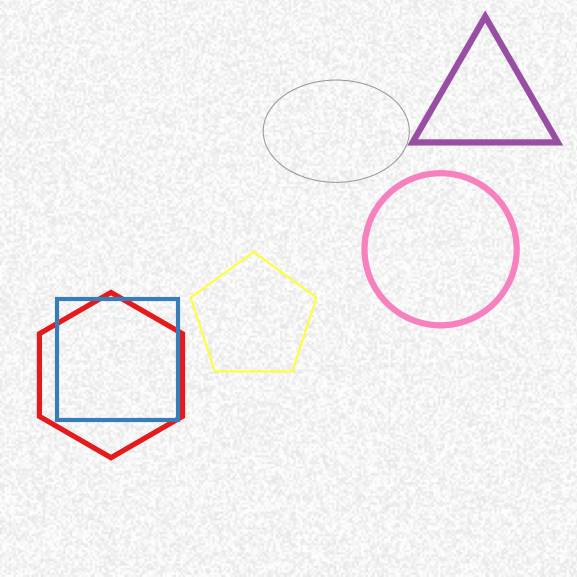[{"shape": "hexagon", "thickness": 2.5, "radius": 0.72, "center": [0.192, 0.35]}, {"shape": "square", "thickness": 2, "radius": 0.52, "center": [0.204, 0.377]}, {"shape": "triangle", "thickness": 3, "radius": 0.73, "center": [0.84, 0.825]}, {"shape": "pentagon", "thickness": 1, "radius": 0.57, "center": [0.439, 0.449]}, {"shape": "circle", "thickness": 3, "radius": 0.66, "center": [0.763, 0.568]}, {"shape": "oval", "thickness": 0.5, "radius": 0.63, "center": [0.582, 0.772]}]